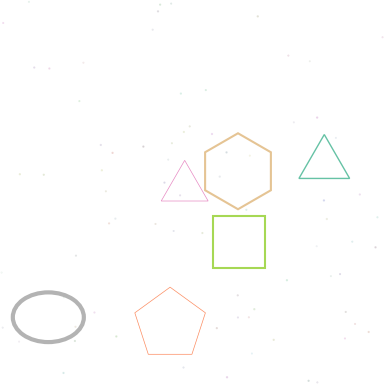[{"shape": "triangle", "thickness": 1, "radius": 0.38, "center": [0.842, 0.575]}, {"shape": "pentagon", "thickness": 0.5, "radius": 0.48, "center": [0.442, 0.158]}, {"shape": "triangle", "thickness": 0.5, "radius": 0.35, "center": [0.48, 0.513]}, {"shape": "square", "thickness": 1.5, "radius": 0.34, "center": [0.62, 0.372]}, {"shape": "hexagon", "thickness": 1.5, "radius": 0.49, "center": [0.618, 0.555]}, {"shape": "oval", "thickness": 3, "radius": 0.46, "center": [0.126, 0.176]}]